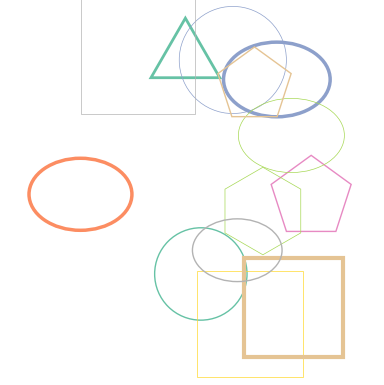[{"shape": "triangle", "thickness": 2, "radius": 0.52, "center": [0.481, 0.85]}, {"shape": "circle", "thickness": 1, "radius": 0.6, "center": [0.522, 0.288]}, {"shape": "oval", "thickness": 2.5, "radius": 0.67, "center": [0.209, 0.495]}, {"shape": "circle", "thickness": 0.5, "radius": 0.7, "center": [0.605, 0.844]}, {"shape": "oval", "thickness": 2.5, "radius": 0.69, "center": [0.719, 0.794]}, {"shape": "pentagon", "thickness": 1, "radius": 0.55, "center": [0.808, 0.487]}, {"shape": "hexagon", "thickness": 0.5, "radius": 0.57, "center": [0.683, 0.452]}, {"shape": "oval", "thickness": 0.5, "radius": 0.69, "center": [0.757, 0.648]}, {"shape": "square", "thickness": 0.5, "radius": 0.69, "center": [0.65, 0.158]}, {"shape": "pentagon", "thickness": 1, "radius": 0.5, "center": [0.661, 0.778]}, {"shape": "square", "thickness": 3, "radius": 0.64, "center": [0.761, 0.201]}, {"shape": "square", "thickness": 0.5, "radius": 0.74, "center": [0.358, 0.853]}, {"shape": "oval", "thickness": 1, "radius": 0.58, "center": [0.616, 0.35]}]